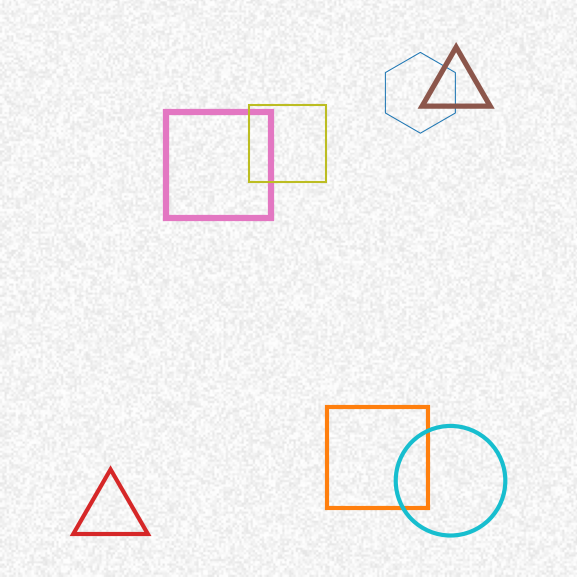[{"shape": "hexagon", "thickness": 0.5, "radius": 0.35, "center": [0.728, 0.838]}, {"shape": "square", "thickness": 2, "radius": 0.44, "center": [0.654, 0.206]}, {"shape": "triangle", "thickness": 2, "radius": 0.37, "center": [0.191, 0.112]}, {"shape": "triangle", "thickness": 2.5, "radius": 0.34, "center": [0.79, 0.849]}, {"shape": "square", "thickness": 3, "radius": 0.46, "center": [0.378, 0.713]}, {"shape": "square", "thickness": 1, "radius": 0.33, "center": [0.497, 0.751]}, {"shape": "circle", "thickness": 2, "radius": 0.47, "center": [0.78, 0.167]}]